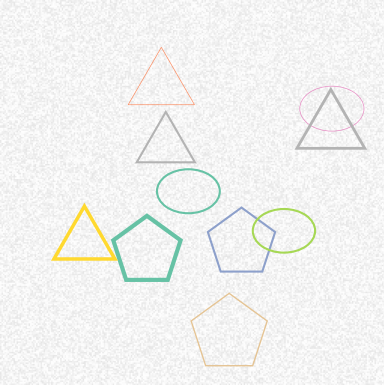[{"shape": "pentagon", "thickness": 3, "radius": 0.46, "center": [0.382, 0.347]}, {"shape": "oval", "thickness": 1.5, "radius": 0.41, "center": [0.489, 0.503]}, {"shape": "triangle", "thickness": 0.5, "radius": 0.5, "center": [0.419, 0.778]}, {"shape": "pentagon", "thickness": 1.5, "radius": 0.46, "center": [0.627, 0.369]}, {"shape": "oval", "thickness": 0.5, "radius": 0.42, "center": [0.862, 0.718]}, {"shape": "oval", "thickness": 1.5, "radius": 0.4, "center": [0.738, 0.4]}, {"shape": "triangle", "thickness": 2.5, "radius": 0.46, "center": [0.219, 0.373]}, {"shape": "pentagon", "thickness": 1, "radius": 0.52, "center": [0.595, 0.134]}, {"shape": "triangle", "thickness": 1.5, "radius": 0.44, "center": [0.431, 0.622]}, {"shape": "triangle", "thickness": 2, "radius": 0.51, "center": [0.859, 0.666]}]